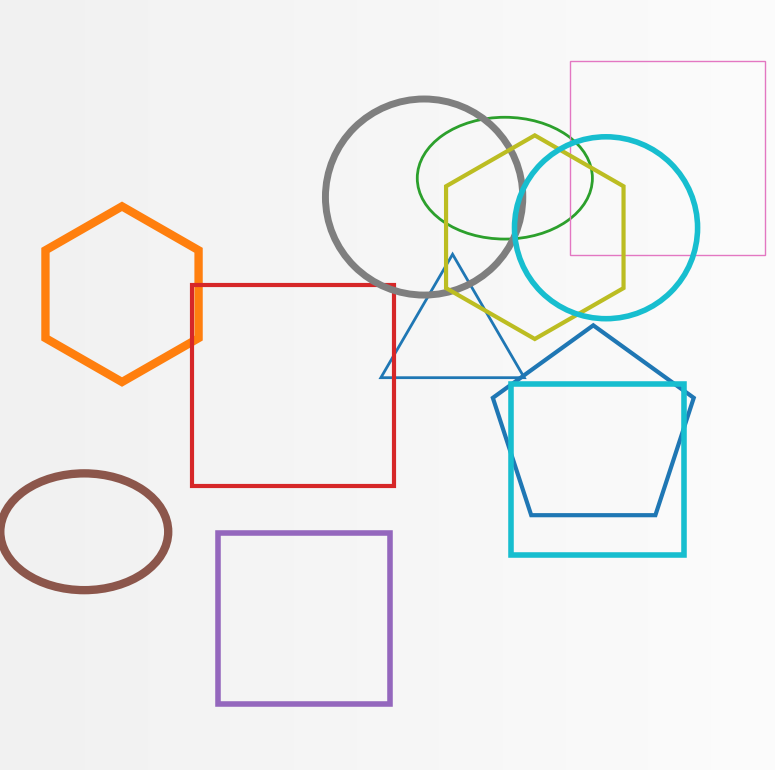[{"shape": "pentagon", "thickness": 1.5, "radius": 0.68, "center": [0.766, 0.441]}, {"shape": "triangle", "thickness": 1, "radius": 0.53, "center": [0.584, 0.563]}, {"shape": "hexagon", "thickness": 3, "radius": 0.57, "center": [0.157, 0.618]}, {"shape": "oval", "thickness": 1, "radius": 0.56, "center": [0.651, 0.769]}, {"shape": "square", "thickness": 1.5, "radius": 0.65, "center": [0.378, 0.499]}, {"shape": "square", "thickness": 2, "radius": 0.56, "center": [0.392, 0.197]}, {"shape": "oval", "thickness": 3, "radius": 0.54, "center": [0.109, 0.309]}, {"shape": "square", "thickness": 0.5, "radius": 0.63, "center": [0.861, 0.795]}, {"shape": "circle", "thickness": 2.5, "radius": 0.64, "center": [0.547, 0.744]}, {"shape": "hexagon", "thickness": 1.5, "radius": 0.66, "center": [0.69, 0.692]}, {"shape": "circle", "thickness": 2, "radius": 0.59, "center": [0.782, 0.704]}, {"shape": "square", "thickness": 2, "radius": 0.56, "center": [0.771, 0.39]}]